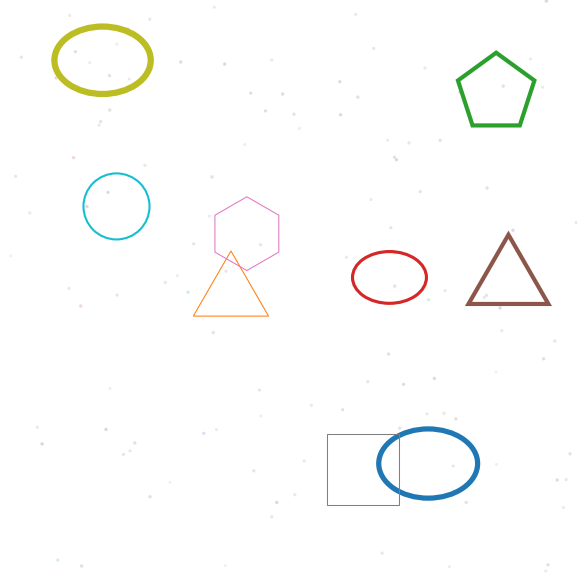[{"shape": "oval", "thickness": 2.5, "radius": 0.43, "center": [0.741, 0.196]}, {"shape": "triangle", "thickness": 0.5, "radius": 0.38, "center": [0.4, 0.489]}, {"shape": "pentagon", "thickness": 2, "radius": 0.35, "center": [0.859, 0.838]}, {"shape": "oval", "thickness": 1.5, "radius": 0.32, "center": [0.674, 0.519]}, {"shape": "triangle", "thickness": 2, "radius": 0.4, "center": [0.88, 0.513]}, {"shape": "hexagon", "thickness": 0.5, "radius": 0.32, "center": [0.427, 0.595]}, {"shape": "square", "thickness": 0.5, "radius": 0.31, "center": [0.629, 0.187]}, {"shape": "oval", "thickness": 3, "radius": 0.42, "center": [0.178, 0.895]}, {"shape": "circle", "thickness": 1, "radius": 0.29, "center": [0.202, 0.642]}]